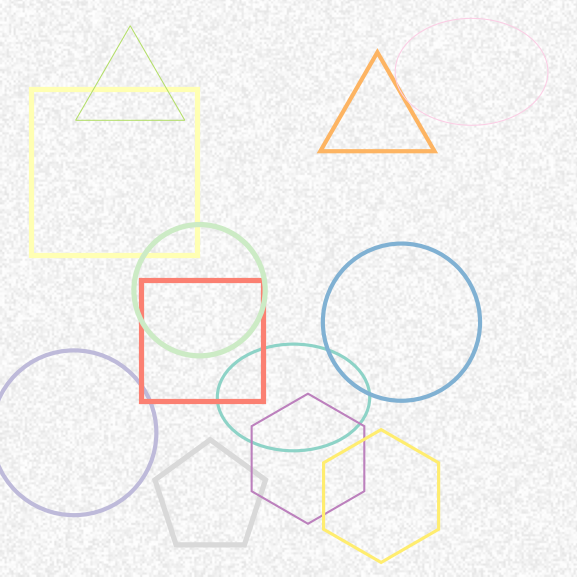[{"shape": "oval", "thickness": 1.5, "radius": 0.66, "center": [0.508, 0.311]}, {"shape": "square", "thickness": 2.5, "radius": 0.72, "center": [0.198, 0.702]}, {"shape": "circle", "thickness": 2, "radius": 0.71, "center": [0.128, 0.25]}, {"shape": "square", "thickness": 2.5, "radius": 0.52, "center": [0.35, 0.409]}, {"shape": "circle", "thickness": 2, "radius": 0.68, "center": [0.695, 0.441]}, {"shape": "triangle", "thickness": 2, "radius": 0.57, "center": [0.654, 0.794]}, {"shape": "triangle", "thickness": 0.5, "radius": 0.55, "center": [0.225, 0.845]}, {"shape": "oval", "thickness": 0.5, "radius": 0.66, "center": [0.817, 0.875]}, {"shape": "pentagon", "thickness": 2.5, "radius": 0.5, "center": [0.364, 0.137]}, {"shape": "hexagon", "thickness": 1, "radius": 0.56, "center": [0.533, 0.205]}, {"shape": "circle", "thickness": 2.5, "radius": 0.57, "center": [0.346, 0.497]}, {"shape": "hexagon", "thickness": 1.5, "radius": 0.58, "center": [0.66, 0.14]}]